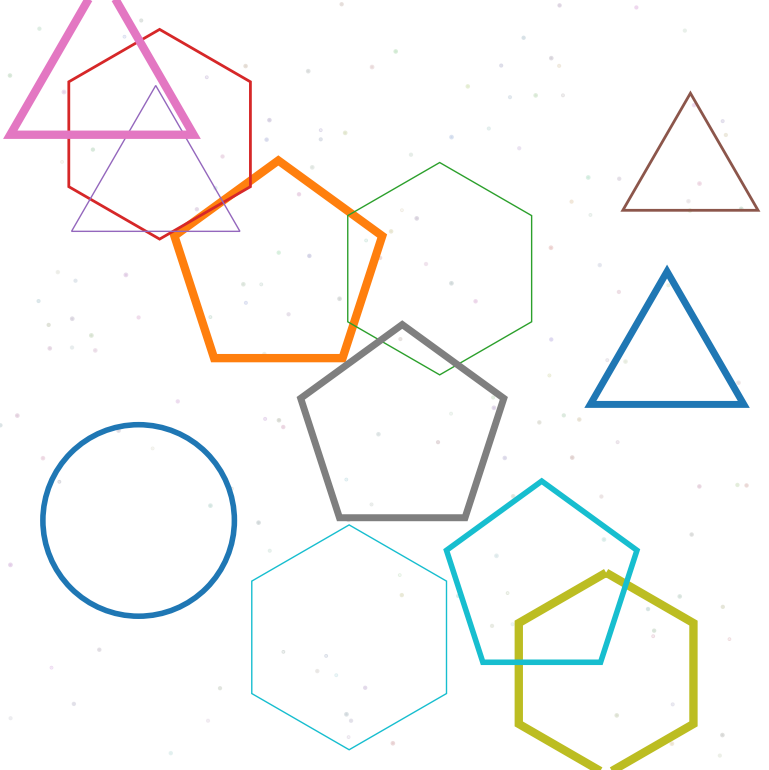[{"shape": "triangle", "thickness": 2.5, "radius": 0.58, "center": [0.866, 0.532]}, {"shape": "circle", "thickness": 2, "radius": 0.62, "center": [0.18, 0.324]}, {"shape": "pentagon", "thickness": 3, "radius": 0.71, "center": [0.361, 0.65]}, {"shape": "hexagon", "thickness": 0.5, "radius": 0.69, "center": [0.571, 0.651]}, {"shape": "hexagon", "thickness": 1, "radius": 0.68, "center": [0.207, 0.826]}, {"shape": "triangle", "thickness": 0.5, "radius": 0.63, "center": [0.202, 0.763]}, {"shape": "triangle", "thickness": 1, "radius": 0.51, "center": [0.897, 0.778]}, {"shape": "triangle", "thickness": 3, "radius": 0.69, "center": [0.132, 0.894]}, {"shape": "pentagon", "thickness": 2.5, "radius": 0.69, "center": [0.522, 0.44]}, {"shape": "hexagon", "thickness": 3, "radius": 0.65, "center": [0.787, 0.125]}, {"shape": "pentagon", "thickness": 2, "radius": 0.65, "center": [0.704, 0.245]}, {"shape": "hexagon", "thickness": 0.5, "radius": 0.73, "center": [0.453, 0.172]}]